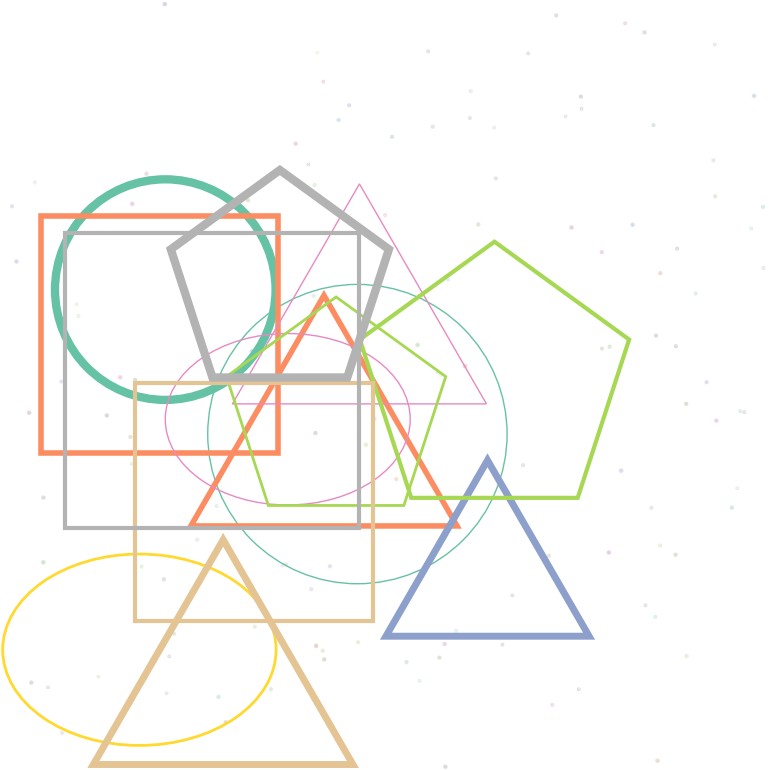[{"shape": "circle", "thickness": 0.5, "radius": 0.97, "center": [0.464, 0.436]}, {"shape": "circle", "thickness": 3, "radius": 0.72, "center": [0.215, 0.624]}, {"shape": "square", "thickness": 2, "radius": 0.77, "center": [0.207, 0.565]}, {"shape": "triangle", "thickness": 2, "radius": 1.0, "center": [0.421, 0.417]}, {"shape": "triangle", "thickness": 2.5, "radius": 0.76, "center": [0.633, 0.25]}, {"shape": "triangle", "thickness": 0.5, "radius": 0.95, "center": [0.467, 0.571]}, {"shape": "oval", "thickness": 0.5, "radius": 0.8, "center": [0.374, 0.456]}, {"shape": "pentagon", "thickness": 1, "radius": 0.75, "center": [0.437, 0.465]}, {"shape": "pentagon", "thickness": 1.5, "radius": 0.92, "center": [0.642, 0.502]}, {"shape": "oval", "thickness": 1, "radius": 0.89, "center": [0.181, 0.156]}, {"shape": "square", "thickness": 1.5, "radius": 0.77, "center": [0.33, 0.348]}, {"shape": "triangle", "thickness": 2.5, "radius": 0.97, "center": [0.29, 0.104]}, {"shape": "square", "thickness": 1.5, "radius": 0.96, "center": [0.276, 0.506]}, {"shape": "pentagon", "thickness": 3, "radius": 0.74, "center": [0.363, 0.63]}]